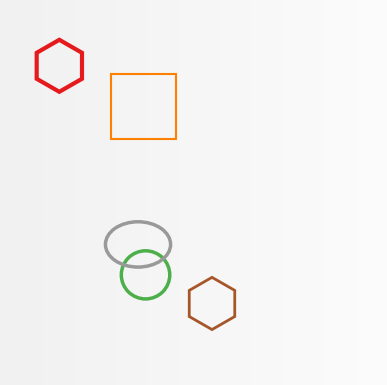[{"shape": "hexagon", "thickness": 3, "radius": 0.34, "center": [0.153, 0.829]}, {"shape": "circle", "thickness": 2.5, "radius": 0.31, "center": [0.376, 0.286]}, {"shape": "square", "thickness": 1.5, "radius": 0.42, "center": [0.37, 0.723]}, {"shape": "hexagon", "thickness": 2, "radius": 0.34, "center": [0.547, 0.212]}, {"shape": "oval", "thickness": 2.5, "radius": 0.42, "center": [0.356, 0.365]}]